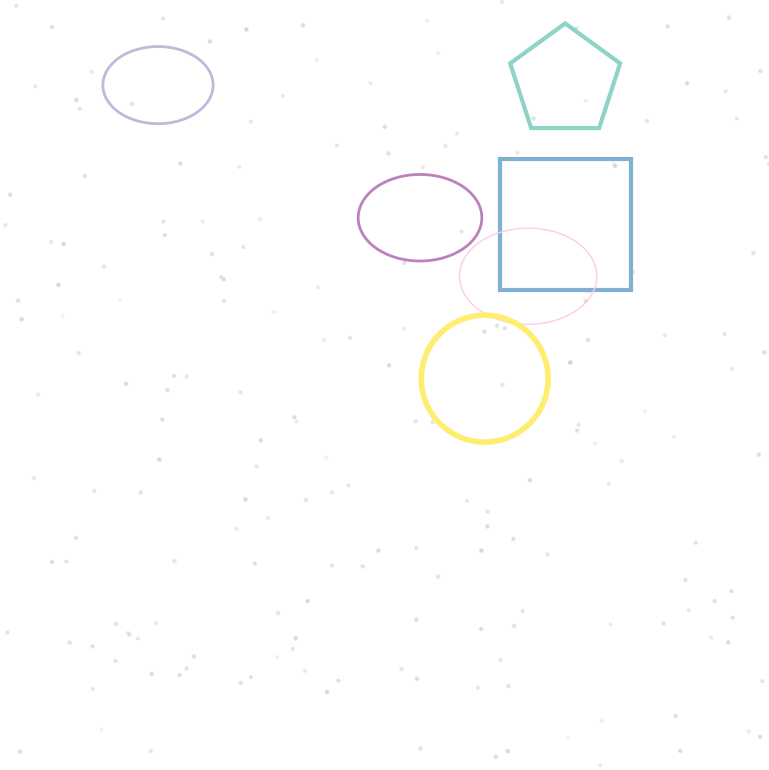[{"shape": "pentagon", "thickness": 1.5, "radius": 0.38, "center": [0.734, 0.894]}, {"shape": "oval", "thickness": 1, "radius": 0.36, "center": [0.205, 0.889]}, {"shape": "square", "thickness": 1.5, "radius": 0.43, "center": [0.734, 0.708]}, {"shape": "oval", "thickness": 0.5, "radius": 0.45, "center": [0.686, 0.641]}, {"shape": "oval", "thickness": 1, "radius": 0.4, "center": [0.545, 0.717]}, {"shape": "circle", "thickness": 2, "radius": 0.41, "center": [0.629, 0.508]}]